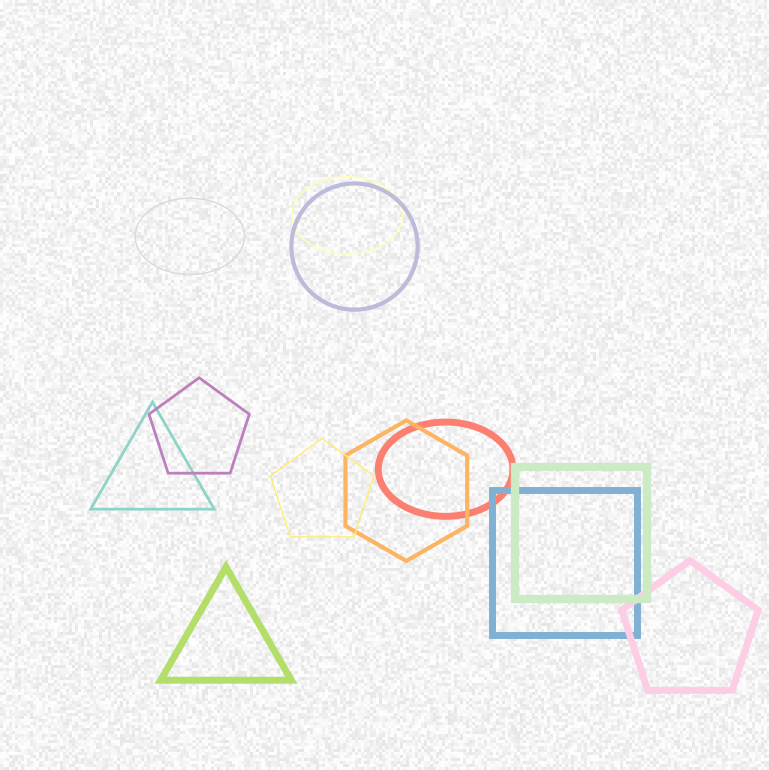[{"shape": "triangle", "thickness": 1, "radius": 0.46, "center": [0.198, 0.385]}, {"shape": "oval", "thickness": 0.5, "radius": 0.36, "center": [0.451, 0.72]}, {"shape": "circle", "thickness": 1.5, "radius": 0.41, "center": [0.46, 0.68]}, {"shape": "oval", "thickness": 2.5, "radius": 0.44, "center": [0.579, 0.391]}, {"shape": "square", "thickness": 2.5, "radius": 0.47, "center": [0.733, 0.269]}, {"shape": "hexagon", "thickness": 1.5, "radius": 0.46, "center": [0.528, 0.363]}, {"shape": "triangle", "thickness": 2.5, "radius": 0.49, "center": [0.294, 0.166]}, {"shape": "pentagon", "thickness": 2.5, "radius": 0.47, "center": [0.896, 0.179]}, {"shape": "oval", "thickness": 0.5, "radius": 0.35, "center": [0.246, 0.693]}, {"shape": "pentagon", "thickness": 1, "radius": 0.34, "center": [0.259, 0.441]}, {"shape": "square", "thickness": 3, "radius": 0.43, "center": [0.754, 0.308]}, {"shape": "pentagon", "thickness": 0.5, "radius": 0.35, "center": [0.418, 0.36]}]